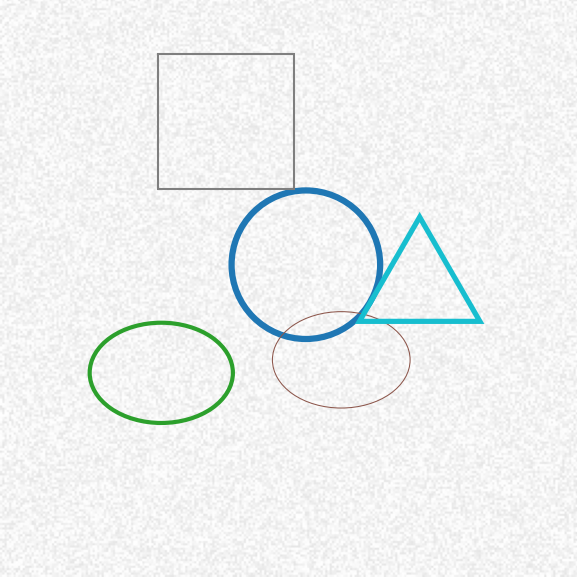[{"shape": "circle", "thickness": 3, "radius": 0.64, "center": [0.53, 0.541]}, {"shape": "oval", "thickness": 2, "radius": 0.62, "center": [0.279, 0.354]}, {"shape": "oval", "thickness": 0.5, "radius": 0.6, "center": [0.591, 0.376]}, {"shape": "square", "thickness": 1, "radius": 0.59, "center": [0.391, 0.789]}, {"shape": "triangle", "thickness": 2.5, "radius": 0.6, "center": [0.727, 0.503]}]